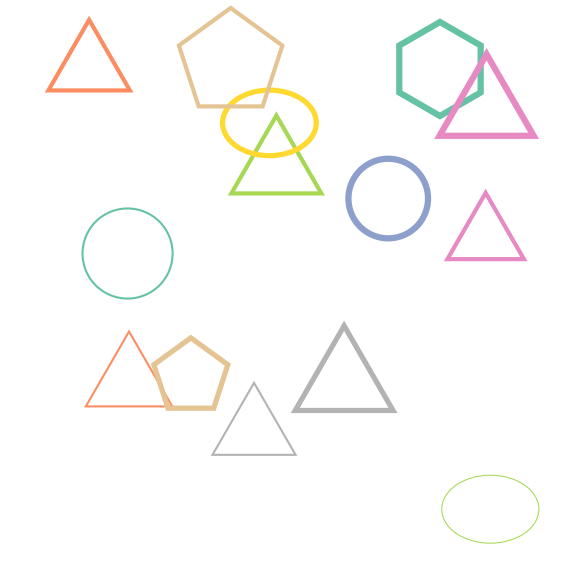[{"shape": "circle", "thickness": 1, "radius": 0.39, "center": [0.221, 0.56]}, {"shape": "hexagon", "thickness": 3, "radius": 0.41, "center": [0.762, 0.88]}, {"shape": "triangle", "thickness": 2, "radius": 0.41, "center": [0.154, 0.883]}, {"shape": "triangle", "thickness": 1, "radius": 0.43, "center": [0.223, 0.339]}, {"shape": "circle", "thickness": 3, "radius": 0.34, "center": [0.672, 0.655]}, {"shape": "triangle", "thickness": 2, "radius": 0.38, "center": [0.841, 0.589]}, {"shape": "triangle", "thickness": 3, "radius": 0.47, "center": [0.843, 0.811]}, {"shape": "triangle", "thickness": 2, "radius": 0.45, "center": [0.479, 0.709]}, {"shape": "oval", "thickness": 0.5, "radius": 0.42, "center": [0.849, 0.117]}, {"shape": "oval", "thickness": 2.5, "radius": 0.41, "center": [0.467, 0.786]}, {"shape": "pentagon", "thickness": 2.5, "radius": 0.34, "center": [0.33, 0.347]}, {"shape": "pentagon", "thickness": 2, "radius": 0.47, "center": [0.399, 0.891]}, {"shape": "triangle", "thickness": 1, "radius": 0.42, "center": [0.44, 0.253]}, {"shape": "triangle", "thickness": 2.5, "radius": 0.49, "center": [0.596, 0.337]}]